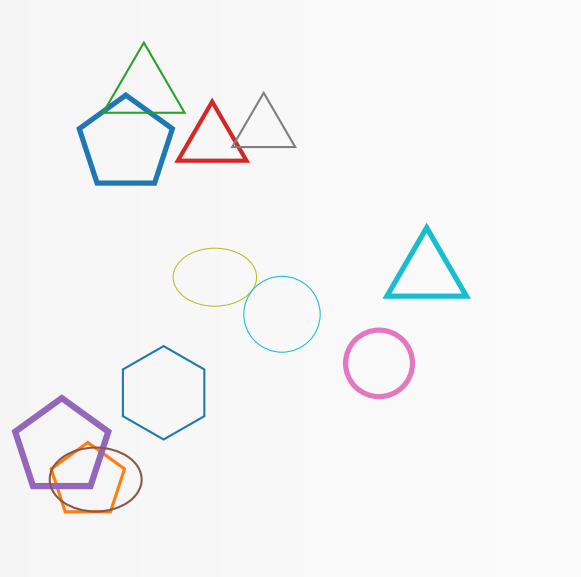[{"shape": "hexagon", "thickness": 1, "radius": 0.4, "center": [0.282, 0.319]}, {"shape": "pentagon", "thickness": 2.5, "radius": 0.42, "center": [0.216, 0.75]}, {"shape": "pentagon", "thickness": 1.5, "radius": 0.33, "center": [0.151, 0.167]}, {"shape": "triangle", "thickness": 1, "radius": 0.4, "center": [0.247, 0.844]}, {"shape": "triangle", "thickness": 2, "radius": 0.34, "center": [0.365, 0.755]}, {"shape": "pentagon", "thickness": 3, "radius": 0.42, "center": [0.106, 0.226]}, {"shape": "oval", "thickness": 1, "radius": 0.4, "center": [0.165, 0.169]}, {"shape": "circle", "thickness": 2.5, "radius": 0.29, "center": [0.652, 0.37]}, {"shape": "triangle", "thickness": 1, "radius": 0.31, "center": [0.454, 0.776]}, {"shape": "oval", "thickness": 0.5, "radius": 0.36, "center": [0.37, 0.519]}, {"shape": "circle", "thickness": 0.5, "radius": 0.33, "center": [0.485, 0.455]}, {"shape": "triangle", "thickness": 2.5, "radius": 0.39, "center": [0.734, 0.526]}]